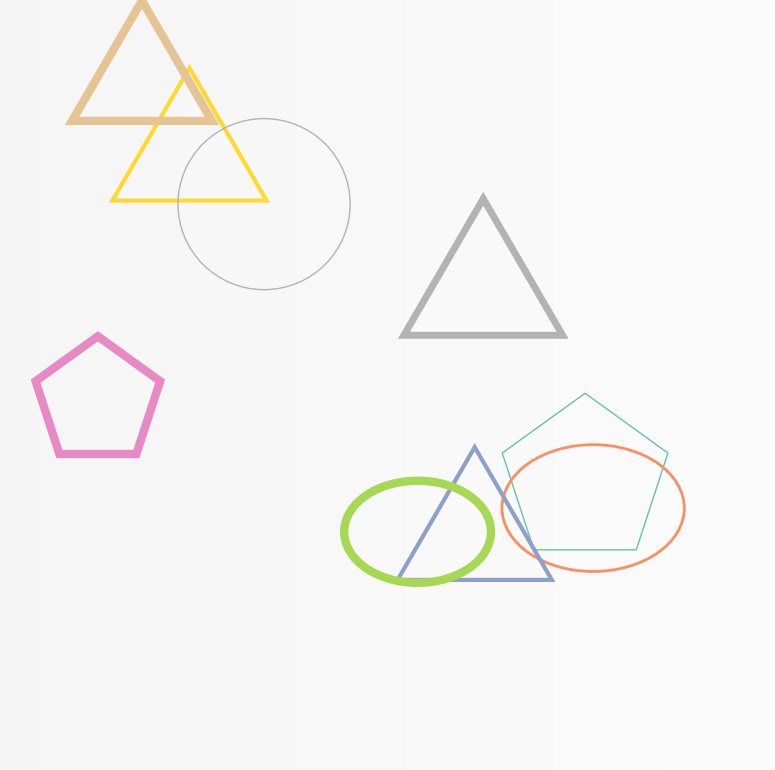[{"shape": "pentagon", "thickness": 0.5, "radius": 0.56, "center": [0.755, 0.377]}, {"shape": "oval", "thickness": 1, "radius": 0.59, "center": [0.765, 0.34]}, {"shape": "triangle", "thickness": 1.5, "radius": 0.57, "center": [0.613, 0.304]}, {"shape": "pentagon", "thickness": 3, "radius": 0.42, "center": [0.126, 0.479]}, {"shape": "oval", "thickness": 3, "radius": 0.47, "center": [0.539, 0.309]}, {"shape": "triangle", "thickness": 1.5, "radius": 0.57, "center": [0.244, 0.797]}, {"shape": "triangle", "thickness": 3, "radius": 0.52, "center": [0.183, 0.895]}, {"shape": "circle", "thickness": 0.5, "radius": 0.56, "center": [0.341, 0.735]}, {"shape": "triangle", "thickness": 2.5, "radius": 0.59, "center": [0.624, 0.624]}]